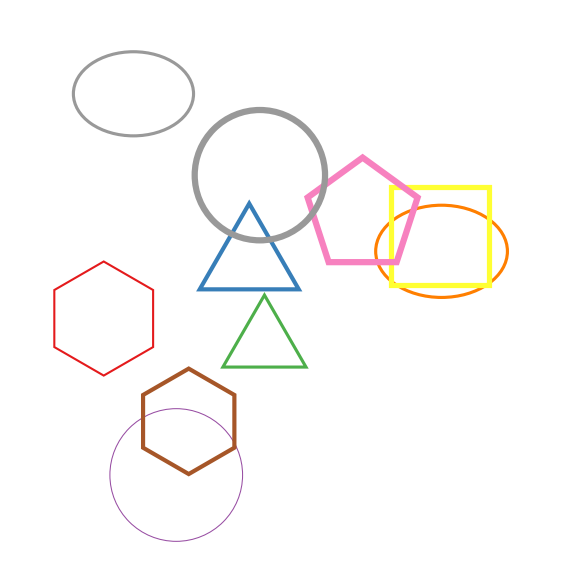[{"shape": "hexagon", "thickness": 1, "radius": 0.49, "center": [0.18, 0.448]}, {"shape": "triangle", "thickness": 2, "radius": 0.5, "center": [0.432, 0.548]}, {"shape": "triangle", "thickness": 1.5, "radius": 0.42, "center": [0.458, 0.405]}, {"shape": "circle", "thickness": 0.5, "radius": 0.57, "center": [0.305, 0.177]}, {"shape": "oval", "thickness": 1.5, "radius": 0.57, "center": [0.765, 0.564]}, {"shape": "square", "thickness": 2.5, "radius": 0.42, "center": [0.762, 0.591]}, {"shape": "hexagon", "thickness": 2, "radius": 0.46, "center": [0.327, 0.27]}, {"shape": "pentagon", "thickness": 3, "radius": 0.5, "center": [0.628, 0.626]}, {"shape": "circle", "thickness": 3, "radius": 0.56, "center": [0.45, 0.696]}, {"shape": "oval", "thickness": 1.5, "radius": 0.52, "center": [0.231, 0.837]}]